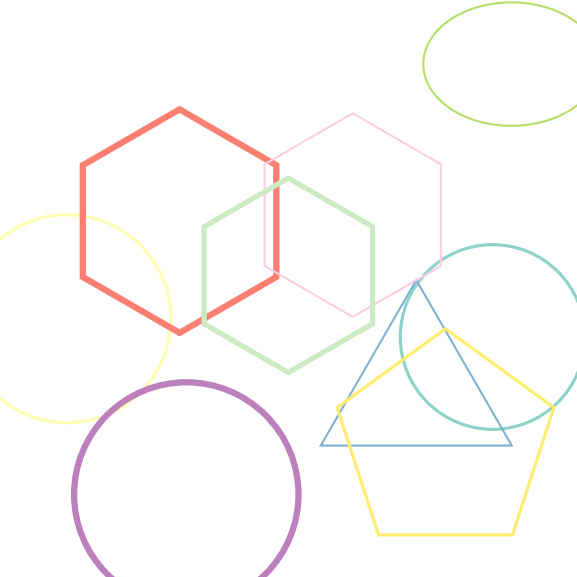[{"shape": "circle", "thickness": 1.5, "radius": 0.8, "center": [0.853, 0.416]}, {"shape": "circle", "thickness": 1.5, "radius": 0.9, "center": [0.116, 0.447]}, {"shape": "hexagon", "thickness": 3, "radius": 0.97, "center": [0.311, 0.616]}, {"shape": "triangle", "thickness": 1, "radius": 0.95, "center": [0.721, 0.323]}, {"shape": "oval", "thickness": 1, "radius": 0.76, "center": [0.886, 0.888]}, {"shape": "hexagon", "thickness": 1, "radius": 0.88, "center": [0.611, 0.627]}, {"shape": "circle", "thickness": 3, "radius": 0.97, "center": [0.323, 0.143]}, {"shape": "hexagon", "thickness": 2.5, "radius": 0.84, "center": [0.499, 0.522]}, {"shape": "pentagon", "thickness": 1.5, "radius": 0.99, "center": [0.771, 0.233]}]